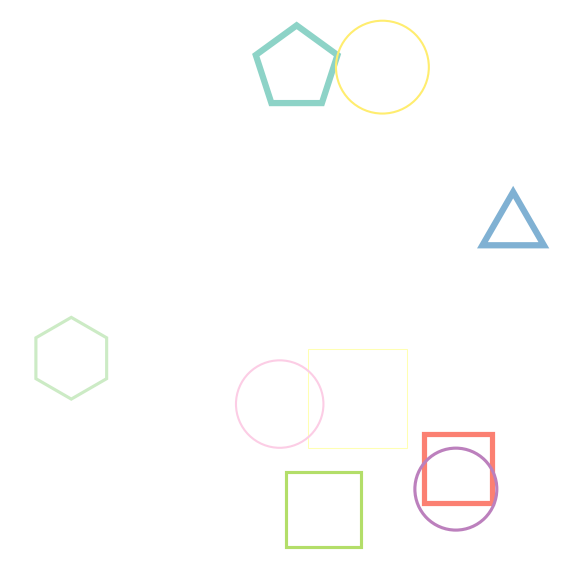[{"shape": "pentagon", "thickness": 3, "radius": 0.37, "center": [0.514, 0.881]}, {"shape": "square", "thickness": 0.5, "radius": 0.43, "center": [0.619, 0.309]}, {"shape": "square", "thickness": 2.5, "radius": 0.3, "center": [0.793, 0.188]}, {"shape": "triangle", "thickness": 3, "radius": 0.31, "center": [0.889, 0.605]}, {"shape": "square", "thickness": 1.5, "radius": 0.33, "center": [0.56, 0.117]}, {"shape": "circle", "thickness": 1, "radius": 0.38, "center": [0.484, 0.299]}, {"shape": "circle", "thickness": 1.5, "radius": 0.35, "center": [0.789, 0.152]}, {"shape": "hexagon", "thickness": 1.5, "radius": 0.35, "center": [0.123, 0.379]}, {"shape": "circle", "thickness": 1, "radius": 0.4, "center": [0.662, 0.883]}]